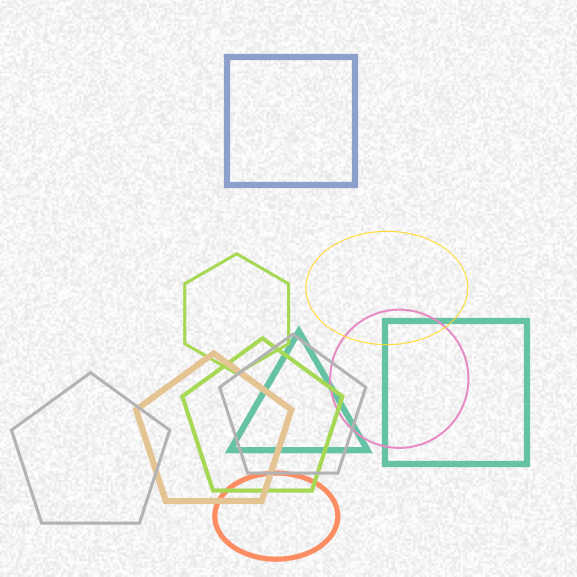[{"shape": "triangle", "thickness": 3, "radius": 0.69, "center": [0.518, 0.288]}, {"shape": "square", "thickness": 3, "radius": 0.62, "center": [0.79, 0.319]}, {"shape": "oval", "thickness": 2.5, "radius": 0.53, "center": [0.478, 0.105]}, {"shape": "square", "thickness": 3, "radius": 0.56, "center": [0.504, 0.79]}, {"shape": "circle", "thickness": 1, "radius": 0.6, "center": [0.691, 0.343]}, {"shape": "pentagon", "thickness": 2, "radius": 0.73, "center": [0.454, 0.268]}, {"shape": "hexagon", "thickness": 1.5, "radius": 0.52, "center": [0.41, 0.456]}, {"shape": "oval", "thickness": 0.5, "radius": 0.7, "center": [0.67, 0.5]}, {"shape": "pentagon", "thickness": 3, "radius": 0.71, "center": [0.37, 0.246]}, {"shape": "pentagon", "thickness": 1.5, "radius": 0.66, "center": [0.507, 0.287]}, {"shape": "pentagon", "thickness": 1.5, "radius": 0.72, "center": [0.157, 0.21]}]